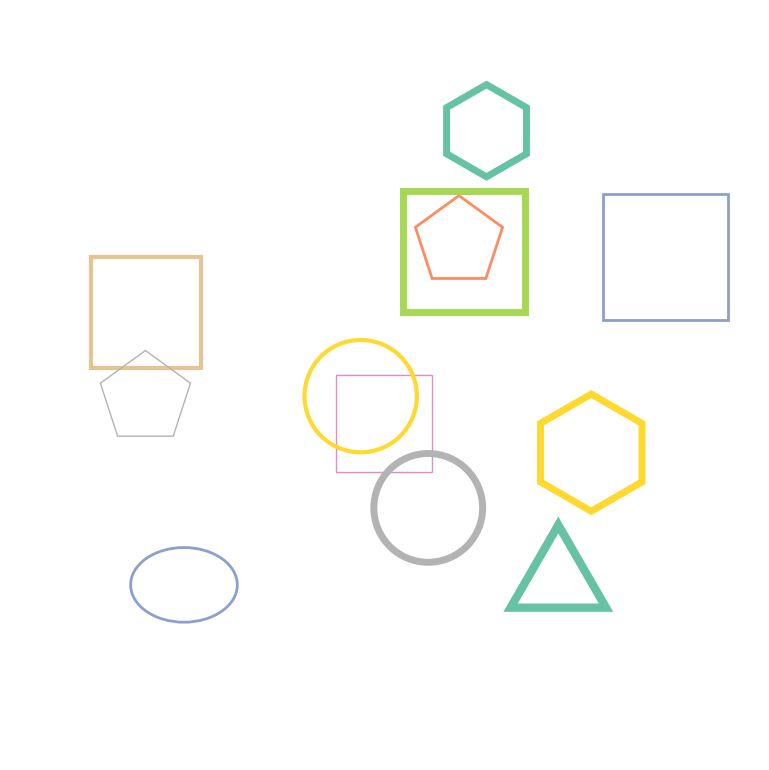[{"shape": "hexagon", "thickness": 2.5, "radius": 0.3, "center": [0.632, 0.83]}, {"shape": "triangle", "thickness": 3, "radius": 0.36, "center": [0.725, 0.247]}, {"shape": "pentagon", "thickness": 1, "radius": 0.3, "center": [0.596, 0.686]}, {"shape": "square", "thickness": 1, "radius": 0.41, "center": [0.864, 0.666]}, {"shape": "oval", "thickness": 1, "radius": 0.35, "center": [0.239, 0.24]}, {"shape": "square", "thickness": 0.5, "radius": 0.31, "center": [0.499, 0.45]}, {"shape": "square", "thickness": 2.5, "radius": 0.4, "center": [0.603, 0.674]}, {"shape": "hexagon", "thickness": 2.5, "radius": 0.38, "center": [0.768, 0.412]}, {"shape": "circle", "thickness": 1.5, "radius": 0.36, "center": [0.468, 0.486]}, {"shape": "square", "thickness": 1.5, "radius": 0.36, "center": [0.189, 0.594]}, {"shape": "pentagon", "thickness": 0.5, "radius": 0.31, "center": [0.189, 0.483]}, {"shape": "circle", "thickness": 2.5, "radius": 0.35, "center": [0.556, 0.34]}]